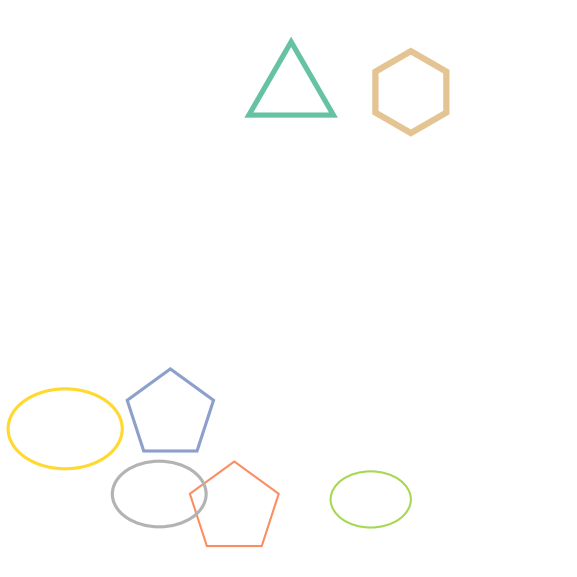[{"shape": "triangle", "thickness": 2.5, "radius": 0.42, "center": [0.504, 0.842]}, {"shape": "pentagon", "thickness": 1, "radius": 0.4, "center": [0.406, 0.119]}, {"shape": "pentagon", "thickness": 1.5, "radius": 0.39, "center": [0.295, 0.282]}, {"shape": "oval", "thickness": 1, "radius": 0.35, "center": [0.642, 0.134]}, {"shape": "oval", "thickness": 1.5, "radius": 0.49, "center": [0.113, 0.257]}, {"shape": "hexagon", "thickness": 3, "radius": 0.35, "center": [0.711, 0.84]}, {"shape": "oval", "thickness": 1.5, "radius": 0.41, "center": [0.276, 0.144]}]